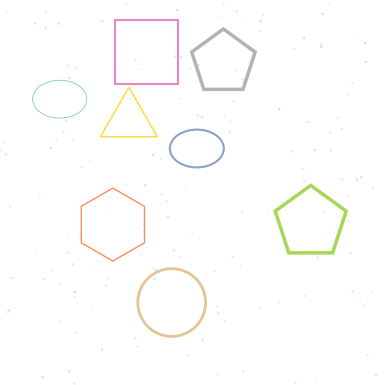[{"shape": "oval", "thickness": 0.5, "radius": 0.35, "center": [0.155, 0.742]}, {"shape": "hexagon", "thickness": 1, "radius": 0.47, "center": [0.293, 0.417]}, {"shape": "oval", "thickness": 1.5, "radius": 0.35, "center": [0.511, 0.614]}, {"shape": "square", "thickness": 1.5, "radius": 0.41, "center": [0.38, 0.865]}, {"shape": "pentagon", "thickness": 2.5, "radius": 0.48, "center": [0.807, 0.422]}, {"shape": "triangle", "thickness": 1, "radius": 0.43, "center": [0.335, 0.687]}, {"shape": "circle", "thickness": 2, "radius": 0.44, "center": [0.446, 0.214]}, {"shape": "pentagon", "thickness": 2.5, "radius": 0.43, "center": [0.58, 0.838]}]